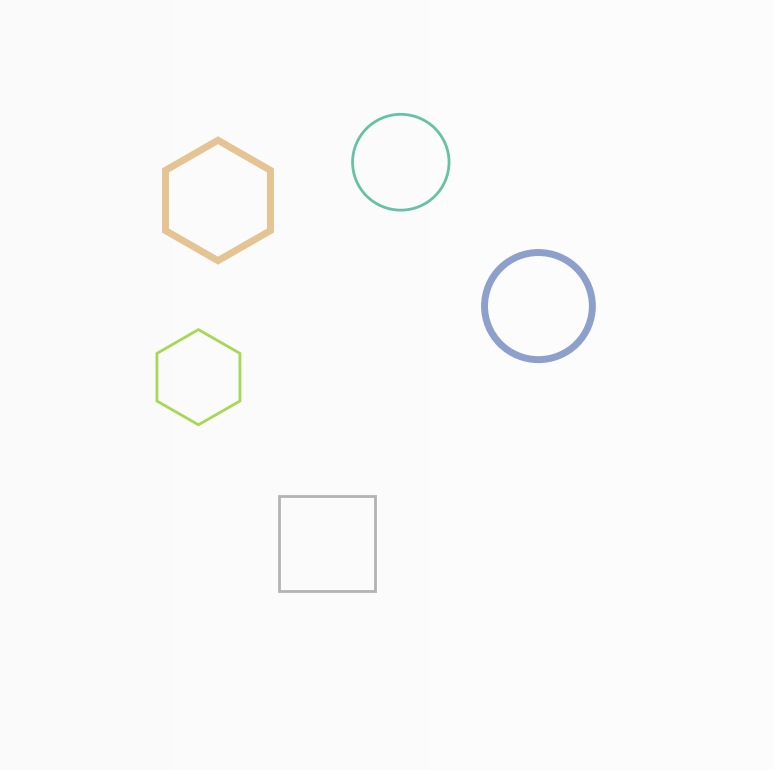[{"shape": "circle", "thickness": 1, "radius": 0.31, "center": [0.517, 0.789]}, {"shape": "circle", "thickness": 2.5, "radius": 0.35, "center": [0.695, 0.602]}, {"shape": "hexagon", "thickness": 1, "radius": 0.31, "center": [0.256, 0.51]}, {"shape": "hexagon", "thickness": 2.5, "radius": 0.39, "center": [0.281, 0.74]}, {"shape": "square", "thickness": 1, "radius": 0.31, "center": [0.422, 0.294]}]